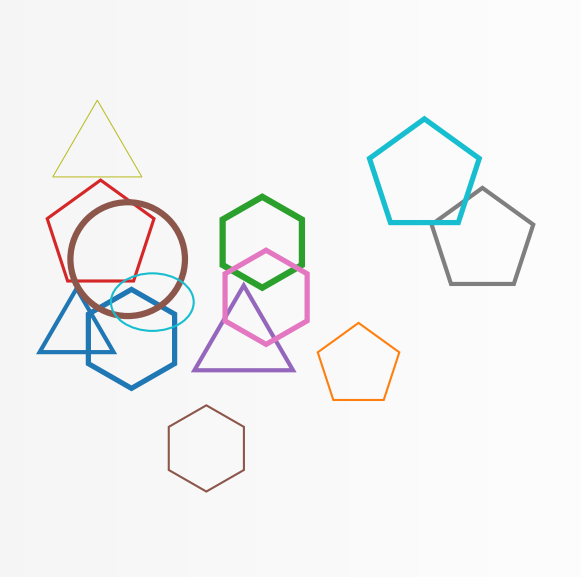[{"shape": "hexagon", "thickness": 2.5, "radius": 0.43, "center": [0.226, 0.412]}, {"shape": "triangle", "thickness": 2, "radius": 0.37, "center": [0.132, 0.426]}, {"shape": "pentagon", "thickness": 1, "radius": 0.37, "center": [0.617, 0.366]}, {"shape": "hexagon", "thickness": 3, "radius": 0.39, "center": [0.451, 0.58]}, {"shape": "pentagon", "thickness": 1.5, "radius": 0.48, "center": [0.173, 0.591]}, {"shape": "triangle", "thickness": 2, "radius": 0.49, "center": [0.419, 0.407]}, {"shape": "hexagon", "thickness": 1, "radius": 0.37, "center": [0.355, 0.223]}, {"shape": "circle", "thickness": 3, "radius": 0.49, "center": [0.22, 0.55]}, {"shape": "hexagon", "thickness": 2.5, "radius": 0.41, "center": [0.458, 0.484]}, {"shape": "pentagon", "thickness": 2, "radius": 0.46, "center": [0.83, 0.582]}, {"shape": "triangle", "thickness": 0.5, "radius": 0.44, "center": [0.167, 0.737]}, {"shape": "pentagon", "thickness": 2.5, "radius": 0.5, "center": [0.73, 0.694]}, {"shape": "oval", "thickness": 1, "radius": 0.36, "center": [0.262, 0.476]}]